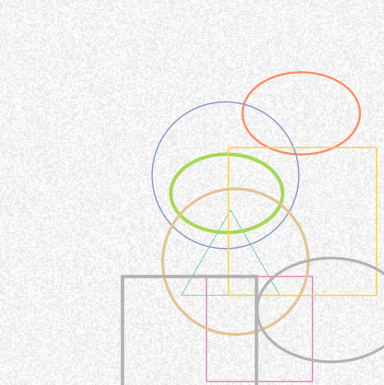[{"shape": "triangle", "thickness": 0.5, "radius": 0.74, "center": [0.599, 0.307]}, {"shape": "oval", "thickness": 1.5, "radius": 0.76, "center": [0.782, 0.706]}, {"shape": "circle", "thickness": 1, "radius": 0.95, "center": [0.586, 0.545]}, {"shape": "square", "thickness": 1, "radius": 0.68, "center": [0.672, 0.147]}, {"shape": "oval", "thickness": 2.5, "radius": 0.73, "center": [0.589, 0.498]}, {"shape": "square", "thickness": 1, "radius": 0.96, "center": [0.783, 0.425]}, {"shape": "circle", "thickness": 2, "radius": 0.95, "center": [0.612, 0.32]}, {"shape": "square", "thickness": 2.5, "radius": 0.87, "center": [0.49, 0.111]}, {"shape": "oval", "thickness": 2, "radius": 0.96, "center": [0.86, 0.195]}]